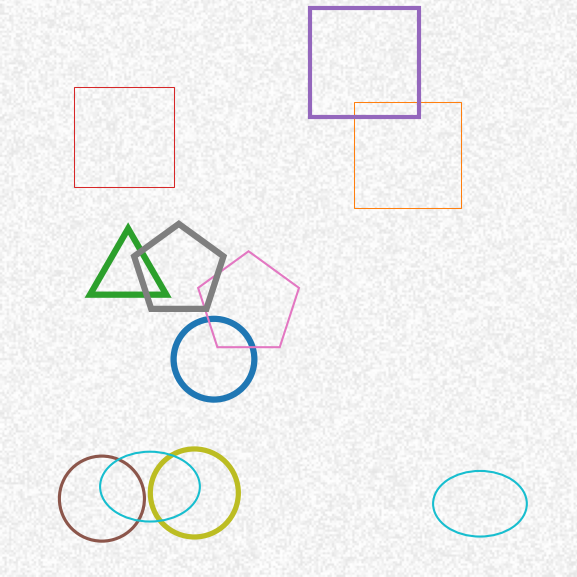[{"shape": "circle", "thickness": 3, "radius": 0.35, "center": [0.371, 0.377]}, {"shape": "square", "thickness": 0.5, "radius": 0.46, "center": [0.706, 0.731]}, {"shape": "triangle", "thickness": 3, "radius": 0.38, "center": [0.222, 0.527]}, {"shape": "square", "thickness": 0.5, "radius": 0.43, "center": [0.215, 0.762]}, {"shape": "square", "thickness": 2, "radius": 0.47, "center": [0.632, 0.89]}, {"shape": "circle", "thickness": 1.5, "radius": 0.37, "center": [0.176, 0.136]}, {"shape": "pentagon", "thickness": 1, "radius": 0.46, "center": [0.43, 0.472]}, {"shape": "pentagon", "thickness": 3, "radius": 0.41, "center": [0.31, 0.53]}, {"shape": "circle", "thickness": 2.5, "radius": 0.38, "center": [0.337, 0.146]}, {"shape": "oval", "thickness": 1, "radius": 0.41, "center": [0.831, 0.127]}, {"shape": "oval", "thickness": 1, "radius": 0.43, "center": [0.26, 0.157]}]